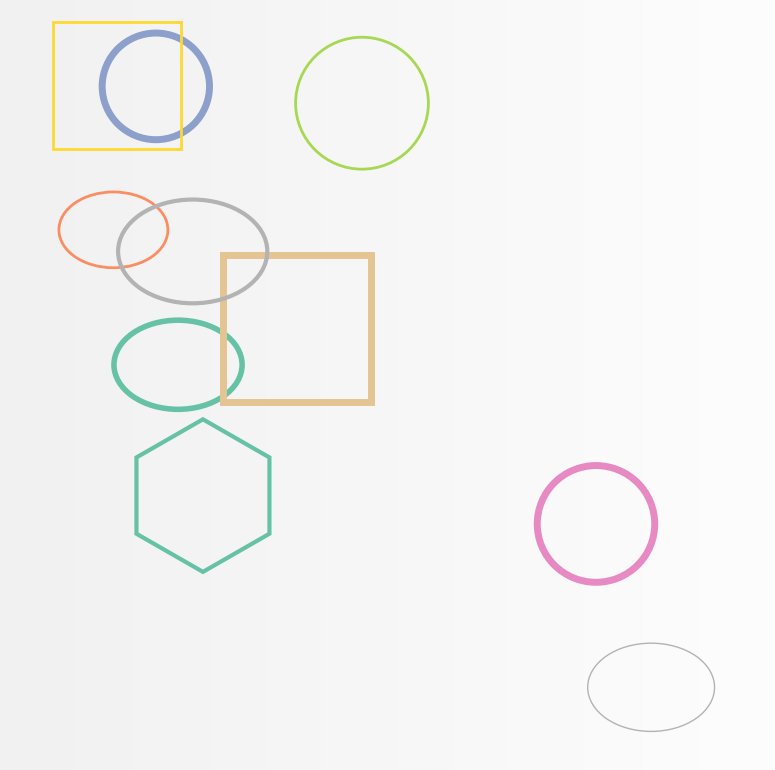[{"shape": "oval", "thickness": 2, "radius": 0.41, "center": [0.23, 0.526]}, {"shape": "hexagon", "thickness": 1.5, "radius": 0.5, "center": [0.262, 0.356]}, {"shape": "oval", "thickness": 1, "radius": 0.35, "center": [0.146, 0.701]}, {"shape": "circle", "thickness": 2.5, "radius": 0.35, "center": [0.201, 0.888]}, {"shape": "circle", "thickness": 2.5, "radius": 0.38, "center": [0.769, 0.32]}, {"shape": "circle", "thickness": 1, "radius": 0.43, "center": [0.467, 0.866]}, {"shape": "square", "thickness": 1, "radius": 0.41, "center": [0.151, 0.889]}, {"shape": "square", "thickness": 2.5, "radius": 0.48, "center": [0.383, 0.573]}, {"shape": "oval", "thickness": 0.5, "radius": 0.41, "center": [0.84, 0.107]}, {"shape": "oval", "thickness": 1.5, "radius": 0.48, "center": [0.249, 0.673]}]